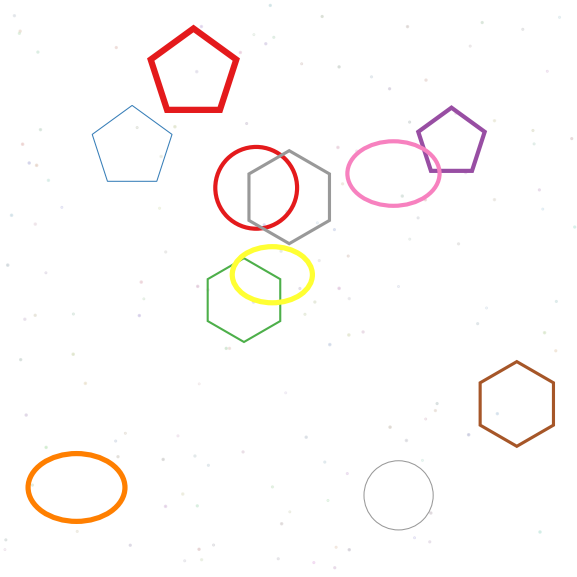[{"shape": "pentagon", "thickness": 3, "radius": 0.39, "center": [0.335, 0.872]}, {"shape": "circle", "thickness": 2, "radius": 0.35, "center": [0.444, 0.674]}, {"shape": "pentagon", "thickness": 0.5, "radius": 0.36, "center": [0.229, 0.744]}, {"shape": "hexagon", "thickness": 1, "radius": 0.36, "center": [0.422, 0.479]}, {"shape": "pentagon", "thickness": 2, "radius": 0.3, "center": [0.782, 0.752]}, {"shape": "oval", "thickness": 2.5, "radius": 0.42, "center": [0.132, 0.155]}, {"shape": "oval", "thickness": 2.5, "radius": 0.35, "center": [0.472, 0.523]}, {"shape": "hexagon", "thickness": 1.5, "radius": 0.37, "center": [0.895, 0.3]}, {"shape": "oval", "thickness": 2, "radius": 0.4, "center": [0.681, 0.699]}, {"shape": "hexagon", "thickness": 1.5, "radius": 0.4, "center": [0.501, 0.658]}, {"shape": "circle", "thickness": 0.5, "radius": 0.3, "center": [0.69, 0.141]}]